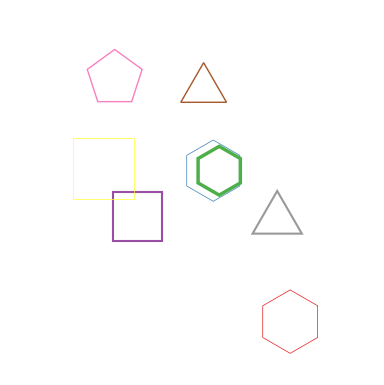[{"shape": "hexagon", "thickness": 0.5, "radius": 0.41, "center": [0.754, 0.165]}, {"shape": "hexagon", "thickness": 0.5, "radius": 0.4, "center": [0.554, 0.557]}, {"shape": "hexagon", "thickness": 2.5, "radius": 0.32, "center": [0.569, 0.557]}, {"shape": "square", "thickness": 1.5, "radius": 0.32, "center": [0.357, 0.438]}, {"shape": "square", "thickness": 0.5, "radius": 0.39, "center": [0.268, 0.563]}, {"shape": "triangle", "thickness": 1, "radius": 0.34, "center": [0.529, 0.769]}, {"shape": "pentagon", "thickness": 1, "radius": 0.37, "center": [0.298, 0.797]}, {"shape": "triangle", "thickness": 1.5, "radius": 0.37, "center": [0.72, 0.43]}]